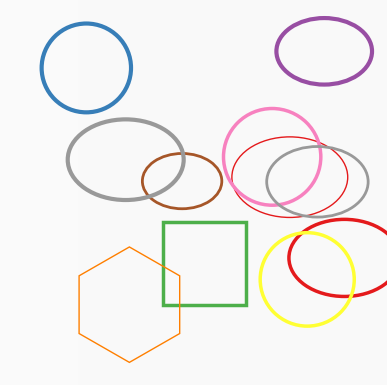[{"shape": "oval", "thickness": 1, "radius": 0.75, "center": [0.748, 0.54]}, {"shape": "oval", "thickness": 2.5, "radius": 0.72, "center": [0.889, 0.33]}, {"shape": "circle", "thickness": 3, "radius": 0.58, "center": [0.223, 0.824]}, {"shape": "square", "thickness": 2.5, "radius": 0.54, "center": [0.527, 0.317]}, {"shape": "oval", "thickness": 3, "radius": 0.62, "center": [0.837, 0.867]}, {"shape": "hexagon", "thickness": 1, "radius": 0.75, "center": [0.334, 0.209]}, {"shape": "circle", "thickness": 2.5, "radius": 0.61, "center": [0.793, 0.274]}, {"shape": "oval", "thickness": 2, "radius": 0.51, "center": [0.47, 0.53]}, {"shape": "circle", "thickness": 2.5, "radius": 0.63, "center": [0.702, 0.593]}, {"shape": "oval", "thickness": 2, "radius": 0.65, "center": [0.819, 0.528]}, {"shape": "oval", "thickness": 3, "radius": 0.75, "center": [0.324, 0.585]}]